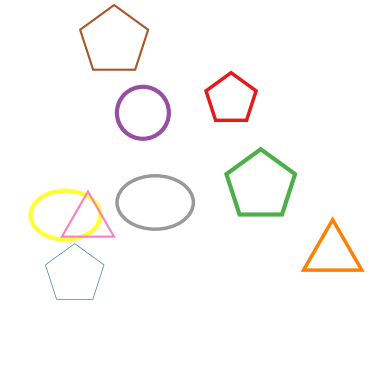[{"shape": "pentagon", "thickness": 2.5, "radius": 0.34, "center": [0.6, 0.743]}, {"shape": "pentagon", "thickness": 0.5, "radius": 0.4, "center": [0.194, 0.287]}, {"shape": "pentagon", "thickness": 3, "radius": 0.47, "center": [0.677, 0.519]}, {"shape": "circle", "thickness": 3, "radius": 0.34, "center": [0.371, 0.707]}, {"shape": "triangle", "thickness": 2.5, "radius": 0.44, "center": [0.864, 0.342]}, {"shape": "oval", "thickness": 3, "radius": 0.45, "center": [0.17, 0.441]}, {"shape": "pentagon", "thickness": 1.5, "radius": 0.46, "center": [0.296, 0.894]}, {"shape": "triangle", "thickness": 1.5, "radius": 0.39, "center": [0.228, 0.424]}, {"shape": "oval", "thickness": 2.5, "radius": 0.5, "center": [0.403, 0.474]}]